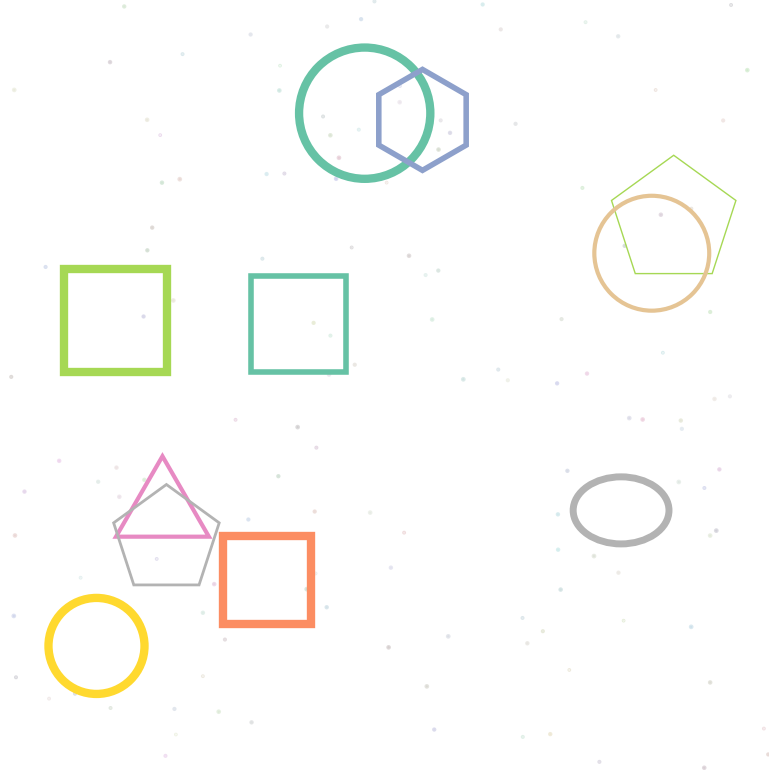[{"shape": "square", "thickness": 2, "radius": 0.31, "center": [0.387, 0.579]}, {"shape": "circle", "thickness": 3, "radius": 0.43, "center": [0.474, 0.853]}, {"shape": "square", "thickness": 3, "radius": 0.29, "center": [0.347, 0.247]}, {"shape": "hexagon", "thickness": 2, "radius": 0.33, "center": [0.549, 0.844]}, {"shape": "triangle", "thickness": 1.5, "radius": 0.35, "center": [0.211, 0.338]}, {"shape": "square", "thickness": 3, "radius": 0.33, "center": [0.15, 0.584]}, {"shape": "pentagon", "thickness": 0.5, "radius": 0.42, "center": [0.875, 0.713]}, {"shape": "circle", "thickness": 3, "radius": 0.31, "center": [0.125, 0.161]}, {"shape": "circle", "thickness": 1.5, "radius": 0.37, "center": [0.846, 0.671]}, {"shape": "pentagon", "thickness": 1, "radius": 0.36, "center": [0.216, 0.299]}, {"shape": "oval", "thickness": 2.5, "radius": 0.31, "center": [0.807, 0.337]}]